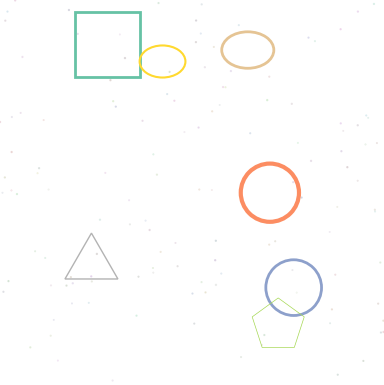[{"shape": "square", "thickness": 2, "radius": 0.42, "center": [0.279, 0.884]}, {"shape": "circle", "thickness": 3, "radius": 0.38, "center": [0.701, 0.499]}, {"shape": "circle", "thickness": 2, "radius": 0.36, "center": [0.763, 0.253]}, {"shape": "pentagon", "thickness": 0.5, "radius": 0.36, "center": [0.723, 0.155]}, {"shape": "oval", "thickness": 1.5, "radius": 0.3, "center": [0.422, 0.84]}, {"shape": "oval", "thickness": 2, "radius": 0.34, "center": [0.644, 0.87]}, {"shape": "triangle", "thickness": 1, "radius": 0.4, "center": [0.238, 0.315]}]